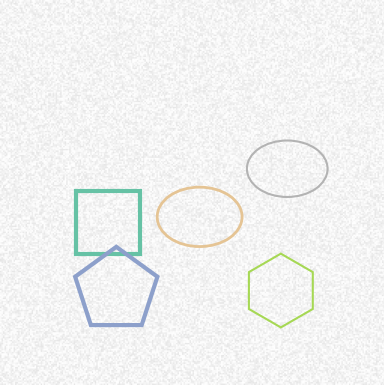[{"shape": "square", "thickness": 3, "radius": 0.41, "center": [0.281, 0.422]}, {"shape": "pentagon", "thickness": 3, "radius": 0.56, "center": [0.302, 0.247]}, {"shape": "hexagon", "thickness": 1.5, "radius": 0.48, "center": [0.729, 0.245]}, {"shape": "oval", "thickness": 2, "radius": 0.55, "center": [0.519, 0.437]}, {"shape": "oval", "thickness": 1.5, "radius": 0.52, "center": [0.746, 0.562]}]